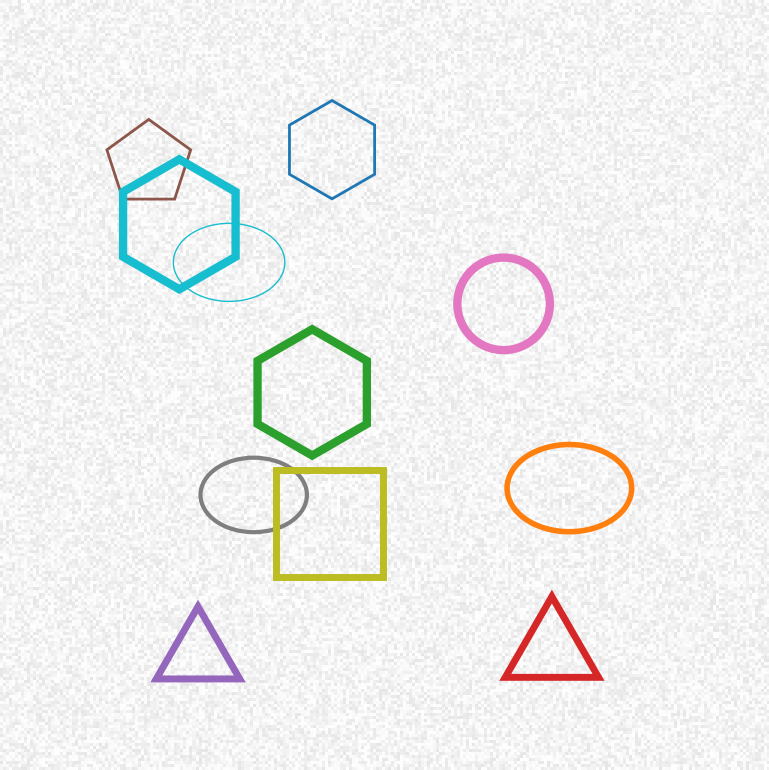[{"shape": "hexagon", "thickness": 1, "radius": 0.32, "center": [0.431, 0.806]}, {"shape": "oval", "thickness": 2, "radius": 0.4, "center": [0.739, 0.366]}, {"shape": "hexagon", "thickness": 3, "radius": 0.41, "center": [0.405, 0.49]}, {"shape": "triangle", "thickness": 2.5, "radius": 0.35, "center": [0.717, 0.155]}, {"shape": "triangle", "thickness": 2.5, "radius": 0.31, "center": [0.257, 0.15]}, {"shape": "pentagon", "thickness": 1, "radius": 0.29, "center": [0.193, 0.788]}, {"shape": "circle", "thickness": 3, "radius": 0.3, "center": [0.654, 0.605]}, {"shape": "oval", "thickness": 1.5, "radius": 0.35, "center": [0.329, 0.357]}, {"shape": "square", "thickness": 2.5, "radius": 0.35, "center": [0.428, 0.32]}, {"shape": "hexagon", "thickness": 3, "radius": 0.42, "center": [0.233, 0.709]}, {"shape": "oval", "thickness": 0.5, "radius": 0.36, "center": [0.298, 0.659]}]